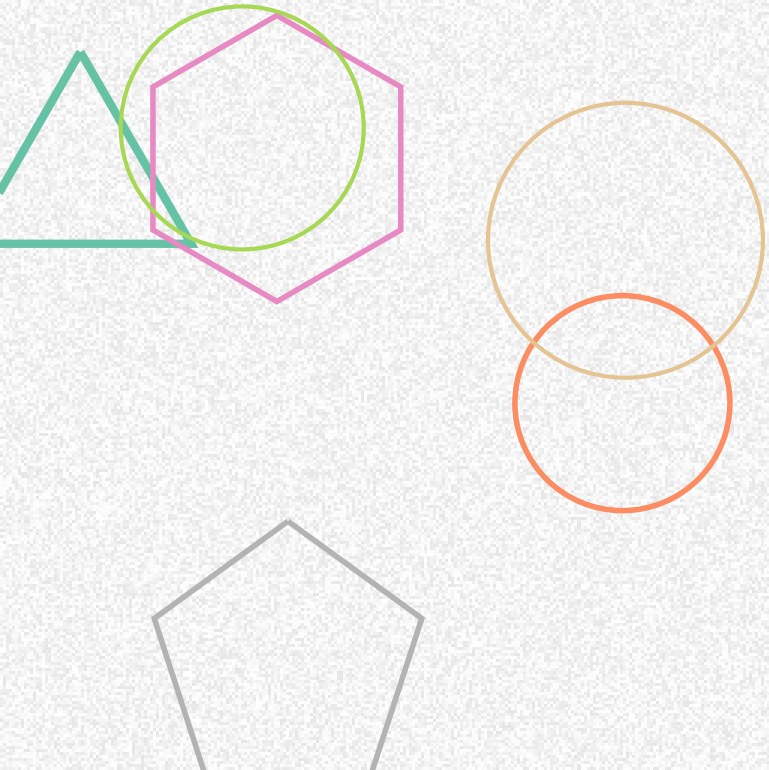[{"shape": "triangle", "thickness": 3, "radius": 0.83, "center": [0.104, 0.766]}, {"shape": "circle", "thickness": 2, "radius": 0.7, "center": [0.808, 0.476]}, {"shape": "hexagon", "thickness": 2, "radius": 0.93, "center": [0.36, 0.794]}, {"shape": "circle", "thickness": 1.5, "radius": 0.79, "center": [0.315, 0.834]}, {"shape": "circle", "thickness": 1.5, "radius": 0.89, "center": [0.812, 0.688]}, {"shape": "pentagon", "thickness": 2, "radius": 0.91, "center": [0.374, 0.14]}]